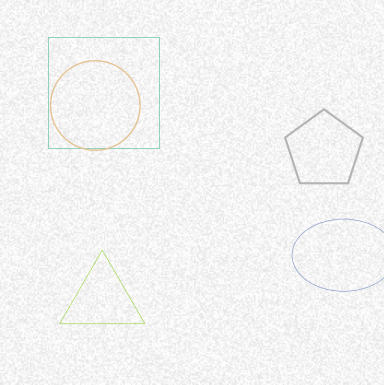[{"shape": "square", "thickness": 0.5, "radius": 0.72, "center": [0.269, 0.76]}, {"shape": "oval", "thickness": 0.5, "radius": 0.67, "center": [0.893, 0.337]}, {"shape": "triangle", "thickness": 0.5, "radius": 0.64, "center": [0.266, 0.223]}, {"shape": "circle", "thickness": 1, "radius": 0.58, "center": [0.248, 0.726]}, {"shape": "pentagon", "thickness": 1.5, "radius": 0.53, "center": [0.842, 0.61]}]